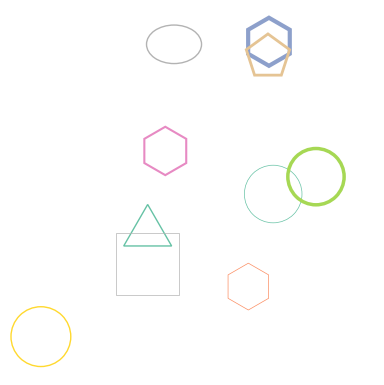[{"shape": "triangle", "thickness": 1, "radius": 0.36, "center": [0.384, 0.397]}, {"shape": "circle", "thickness": 0.5, "radius": 0.37, "center": [0.71, 0.496]}, {"shape": "hexagon", "thickness": 0.5, "radius": 0.3, "center": [0.645, 0.256]}, {"shape": "hexagon", "thickness": 3, "radius": 0.31, "center": [0.699, 0.891]}, {"shape": "hexagon", "thickness": 1.5, "radius": 0.31, "center": [0.429, 0.608]}, {"shape": "circle", "thickness": 2.5, "radius": 0.37, "center": [0.821, 0.541]}, {"shape": "circle", "thickness": 1, "radius": 0.39, "center": [0.106, 0.126]}, {"shape": "pentagon", "thickness": 2, "radius": 0.3, "center": [0.696, 0.853]}, {"shape": "square", "thickness": 0.5, "radius": 0.41, "center": [0.383, 0.314]}, {"shape": "oval", "thickness": 1, "radius": 0.36, "center": [0.452, 0.885]}]